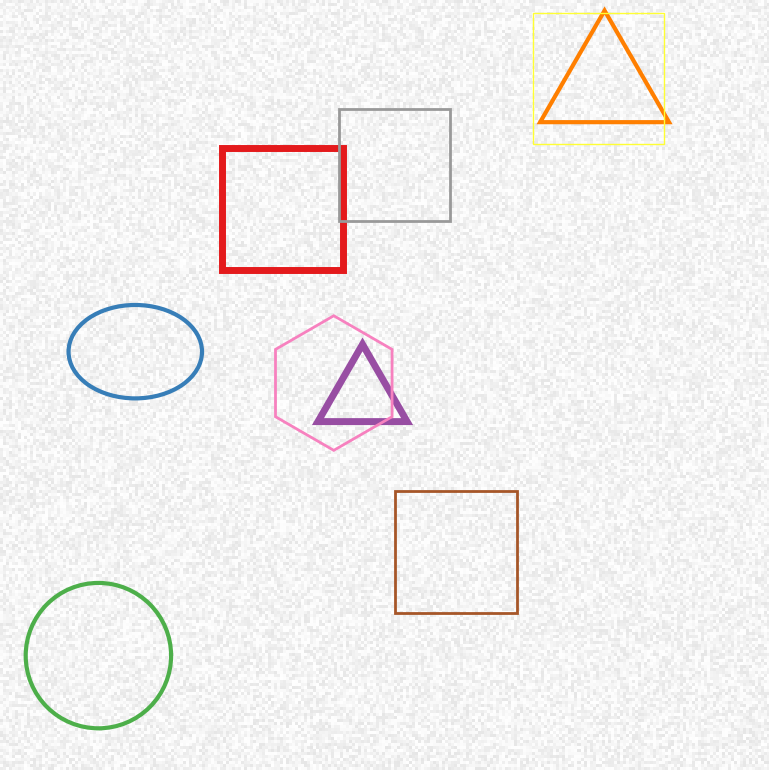[{"shape": "square", "thickness": 2.5, "radius": 0.39, "center": [0.367, 0.729]}, {"shape": "oval", "thickness": 1.5, "radius": 0.43, "center": [0.176, 0.543]}, {"shape": "circle", "thickness": 1.5, "radius": 0.47, "center": [0.128, 0.149]}, {"shape": "triangle", "thickness": 2.5, "radius": 0.33, "center": [0.471, 0.486]}, {"shape": "triangle", "thickness": 1.5, "radius": 0.48, "center": [0.785, 0.89]}, {"shape": "square", "thickness": 0.5, "radius": 0.42, "center": [0.777, 0.898]}, {"shape": "square", "thickness": 1, "radius": 0.4, "center": [0.592, 0.284]}, {"shape": "hexagon", "thickness": 1, "radius": 0.44, "center": [0.433, 0.503]}, {"shape": "square", "thickness": 1, "radius": 0.36, "center": [0.512, 0.786]}]